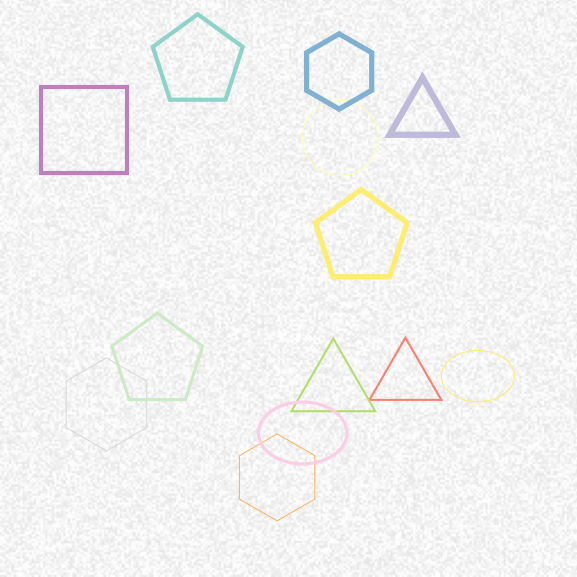[{"shape": "pentagon", "thickness": 2, "radius": 0.41, "center": [0.342, 0.893]}, {"shape": "circle", "thickness": 0.5, "radius": 0.33, "center": [0.589, 0.76]}, {"shape": "triangle", "thickness": 3, "radius": 0.33, "center": [0.732, 0.799]}, {"shape": "triangle", "thickness": 1, "radius": 0.36, "center": [0.702, 0.343]}, {"shape": "hexagon", "thickness": 2.5, "radius": 0.33, "center": [0.587, 0.875]}, {"shape": "hexagon", "thickness": 0.5, "radius": 0.38, "center": [0.48, 0.173]}, {"shape": "triangle", "thickness": 1, "radius": 0.42, "center": [0.577, 0.329]}, {"shape": "oval", "thickness": 1.5, "radius": 0.38, "center": [0.524, 0.249]}, {"shape": "hexagon", "thickness": 0.5, "radius": 0.4, "center": [0.184, 0.299]}, {"shape": "square", "thickness": 2, "radius": 0.37, "center": [0.146, 0.774]}, {"shape": "pentagon", "thickness": 1.5, "radius": 0.41, "center": [0.272, 0.374]}, {"shape": "pentagon", "thickness": 2.5, "radius": 0.42, "center": [0.626, 0.588]}, {"shape": "oval", "thickness": 0.5, "radius": 0.32, "center": [0.827, 0.348]}]